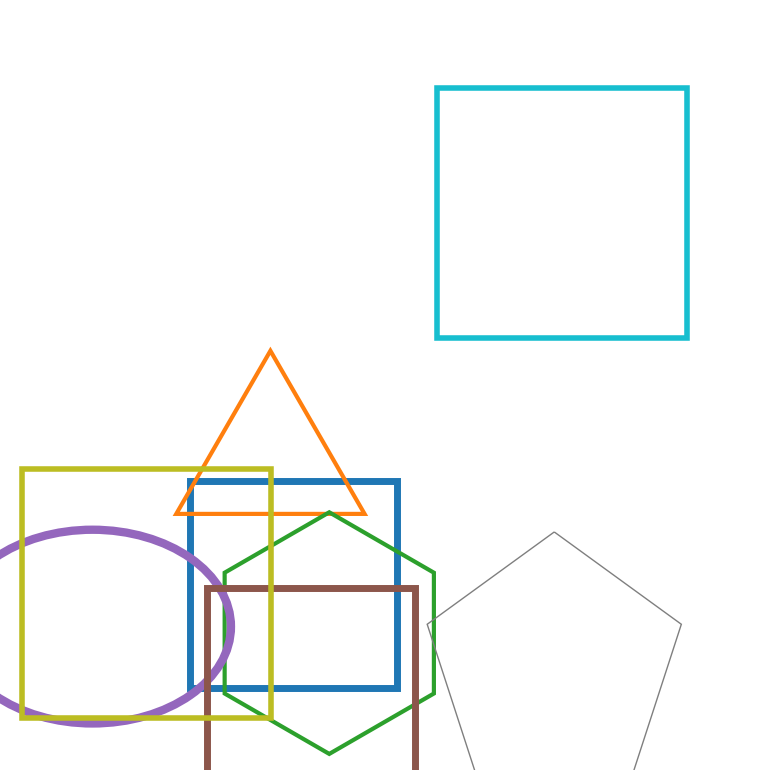[{"shape": "square", "thickness": 2.5, "radius": 0.67, "center": [0.381, 0.24]}, {"shape": "triangle", "thickness": 1.5, "radius": 0.71, "center": [0.351, 0.403]}, {"shape": "hexagon", "thickness": 1.5, "radius": 0.78, "center": [0.428, 0.178]}, {"shape": "oval", "thickness": 3, "radius": 0.9, "center": [0.12, 0.186]}, {"shape": "square", "thickness": 2.5, "radius": 0.67, "center": [0.404, 0.102]}, {"shape": "pentagon", "thickness": 0.5, "radius": 0.87, "center": [0.72, 0.136]}, {"shape": "square", "thickness": 2, "radius": 0.81, "center": [0.19, 0.229]}, {"shape": "square", "thickness": 2, "radius": 0.81, "center": [0.73, 0.723]}]